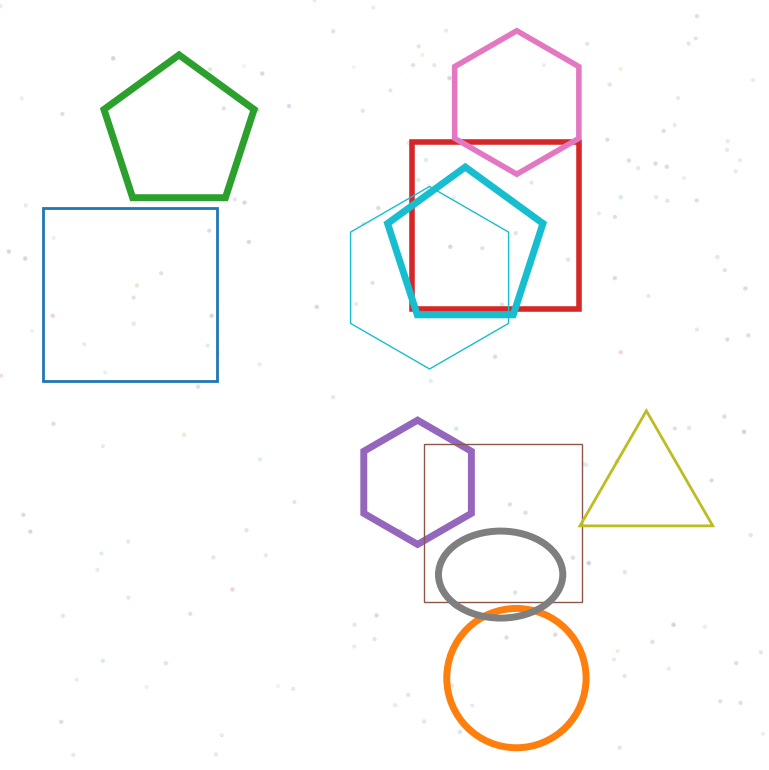[{"shape": "square", "thickness": 1, "radius": 0.56, "center": [0.169, 0.618]}, {"shape": "circle", "thickness": 2.5, "radius": 0.45, "center": [0.671, 0.119]}, {"shape": "pentagon", "thickness": 2.5, "radius": 0.51, "center": [0.233, 0.826]}, {"shape": "square", "thickness": 2, "radius": 0.54, "center": [0.644, 0.707]}, {"shape": "hexagon", "thickness": 2.5, "radius": 0.4, "center": [0.542, 0.374]}, {"shape": "square", "thickness": 0.5, "radius": 0.51, "center": [0.653, 0.321]}, {"shape": "hexagon", "thickness": 2, "radius": 0.47, "center": [0.671, 0.867]}, {"shape": "oval", "thickness": 2.5, "radius": 0.4, "center": [0.65, 0.254]}, {"shape": "triangle", "thickness": 1, "radius": 0.5, "center": [0.839, 0.367]}, {"shape": "hexagon", "thickness": 0.5, "radius": 0.59, "center": [0.558, 0.639]}, {"shape": "pentagon", "thickness": 2.5, "radius": 0.53, "center": [0.604, 0.677]}]